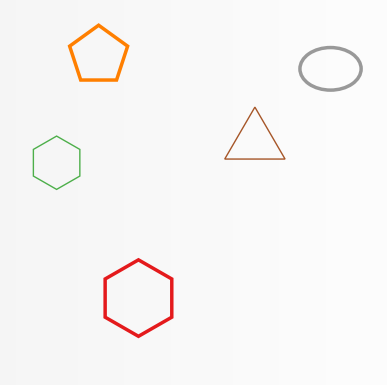[{"shape": "hexagon", "thickness": 2.5, "radius": 0.5, "center": [0.357, 0.226]}, {"shape": "hexagon", "thickness": 1, "radius": 0.35, "center": [0.146, 0.577]}, {"shape": "pentagon", "thickness": 2.5, "radius": 0.39, "center": [0.255, 0.856]}, {"shape": "triangle", "thickness": 1, "radius": 0.45, "center": [0.658, 0.632]}, {"shape": "oval", "thickness": 2.5, "radius": 0.39, "center": [0.853, 0.821]}]